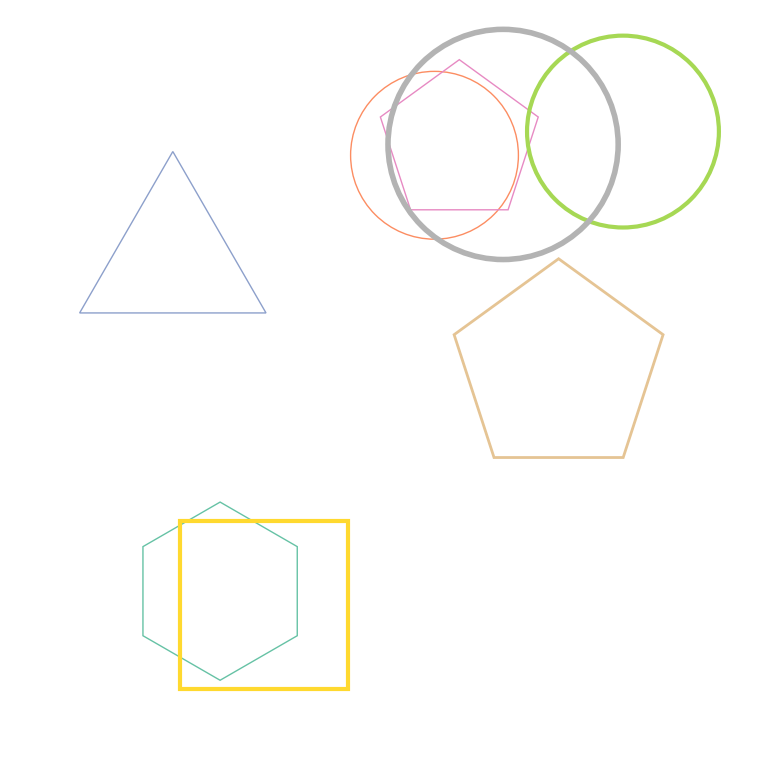[{"shape": "hexagon", "thickness": 0.5, "radius": 0.58, "center": [0.286, 0.232]}, {"shape": "circle", "thickness": 0.5, "radius": 0.54, "center": [0.564, 0.798]}, {"shape": "triangle", "thickness": 0.5, "radius": 0.7, "center": [0.224, 0.663]}, {"shape": "pentagon", "thickness": 0.5, "radius": 0.54, "center": [0.597, 0.815]}, {"shape": "circle", "thickness": 1.5, "radius": 0.62, "center": [0.809, 0.829]}, {"shape": "square", "thickness": 1.5, "radius": 0.54, "center": [0.343, 0.214]}, {"shape": "pentagon", "thickness": 1, "radius": 0.71, "center": [0.725, 0.521]}, {"shape": "circle", "thickness": 2, "radius": 0.75, "center": [0.653, 0.812]}]